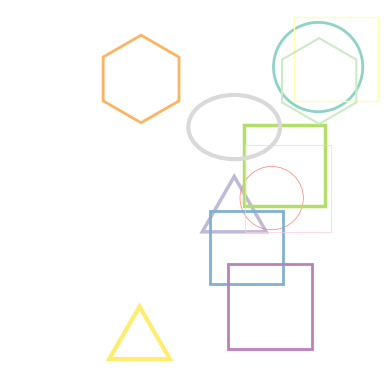[{"shape": "circle", "thickness": 2, "radius": 0.58, "center": [0.826, 0.826]}, {"shape": "square", "thickness": 1, "radius": 0.54, "center": [0.873, 0.846]}, {"shape": "triangle", "thickness": 2.5, "radius": 0.48, "center": [0.608, 0.446]}, {"shape": "circle", "thickness": 0.5, "radius": 0.41, "center": [0.706, 0.485]}, {"shape": "square", "thickness": 2, "radius": 0.48, "center": [0.641, 0.356]}, {"shape": "hexagon", "thickness": 2, "radius": 0.57, "center": [0.366, 0.795]}, {"shape": "square", "thickness": 2.5, "radius": 0.52, "center": [0.74, 0.57]}, {"shape": "square", "thickness": 0.5, "radius": 0.56, "center": [0.748, 0.511]}, {"shape": "oval", "thickness": 3, "radius": 0.6, "center": [0.608, 0.67]}, {"shape": "square", "thickness": 2, "radius": 0.55, "center": [0.701, 0.204]}, {"shape": "hexagon", "thickness": 1.5, "radius": 0.56, "center": [0.829, 0.79]}, {"shape": "triangle", "thickness": 3, "radius": 0.45, "center": [0.362, 0.113]}]